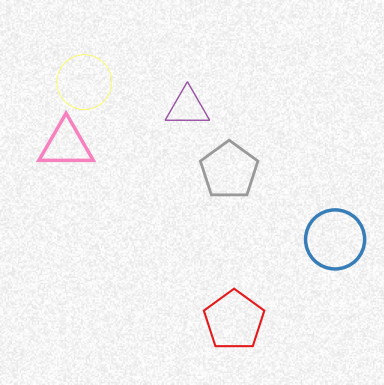[{"shape": "pentagon", "thickness": 1.5, "radius": 0.41, "center": [0.608, 0.168]}, {"shape": "circle", "thickness": 2.5, "radius": 0.38, "center": [0.87, 0.378]}, {"shape": "triangle", "thickness": 1, "radius": 0.33, "center": [0.487, 0.721]}, {"shape": "circle", "thickness": 0.5, "radius": 0.36, "center": [0.219, 0.787]}, {"shape": "triangle", "thickness": 2.5, "radius": 0.41, "center": [0.172, 0.624]}, {"shape": "pentagon", "thickness": 2, "radius": 0.39, "center": [0.595, 0.557]}]